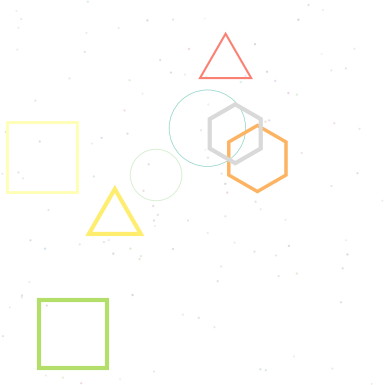[{"shape": "circle", "thickness": 0.5, "radius": 0.5, "center": [0.539, 0.667]}, {"shape": "square", "thickness": 2, "radius": 0.45, "center": [0.109, 0.593]}, {"shape": "triangle", "thickness": 1.5, "radius": 0.38, "center": [0.586, 0.836]}, {"shape": "hexagon", "thickness": 2.5, "radius": 0.43, "center": [0.669, 0.588]}, {"shape": "square", "thickness": 3, "radius": 0.45, "center": [0.19, 0.133]}, {"shape": "hexagon", "thickness": 3, "radius": 0.38, "center": [0.611, 0.653]}, {"shape": "circle", "thickness": 0.5, "radius": 0.33, "center": [0.405, 0.545]}, {"shape": "triangle", "thickness": 3, "radius": 0.39, "center": [0.298, 0.431]}]